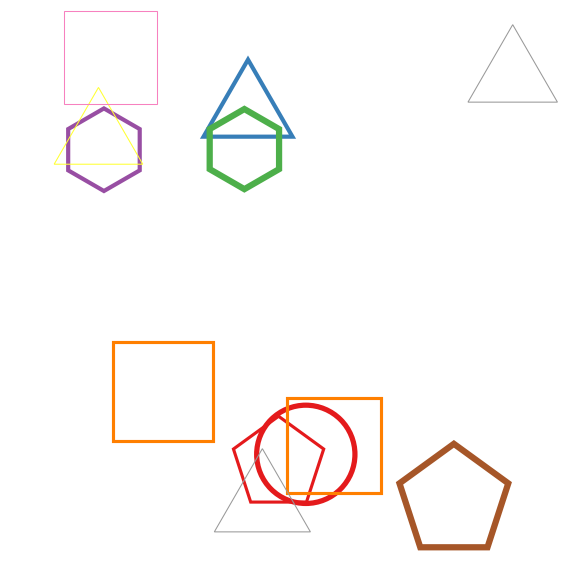[{"shape": "circle", "thickness": 2.5, "radius": 0.43, "center": [0.53, 0.212]}, {"shape": "pentagon", "thickness": 1.5, "radius": 0.41, "center": [0.482, 0.196]}, {"shape": "triangle", "thickness": 2, "radius": 0.44, "center": [0.429, 0.807]}, {"shape": "hexagon", "thickness": 3, "radius": 0.35, "center": [0.423, 0.741]}, {"shape": "hexagon", "thickness": 2, "radius": 0.36, "center": [0.18, 0.74]}, {"shape": "square", "thickness": 1.5, "radius": 0.43, "center": [0.282, 0.321]}, {"shape": "square", "thickness": 1.5, "radius": 0.41, "center": [0.578, 0.228]}, {"shape": "triangle", "thickness": 0.5, "radius": 0.44, "center": [0.171, 0.759]}, {"shape": "pentagon", "thickness": 3, "radius": 0.5, "center": [0.786, 0.132]}, {"shape": "square", "thickness": 0.5, "radius": 0.4, "center": [0.192, 0.899]}, {"shape": "triangle", "thickness": 0.5, "radius": 0.48, "center": [0.454, 0.126]}, {"shape": "triangle", "thickness": 0.5, "radius": 0.45, "center": [0.888, 0.867]}]